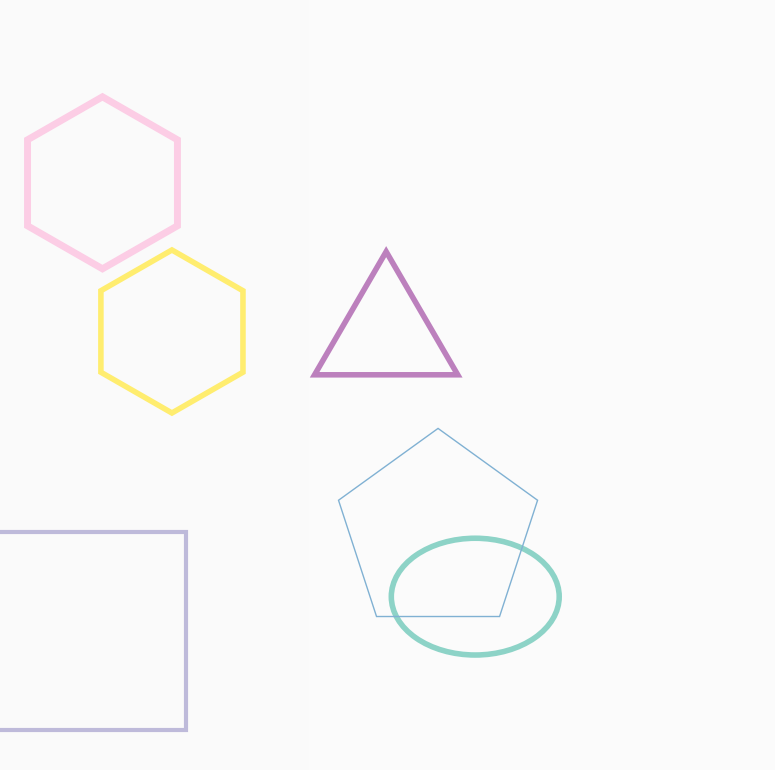[{"shape": "oval", "thickness": 2, "radius": 0.54, "center": [0.613, 0.225]}, {"shape": "square", "thickness": 1.5, "radius": 0.64, "center": [0.112, 0.18]}, {"shape": "pentagon", "thickness": 0.5, "radius": 0.68, "center": [0.565, 0.309]}, {"shape": "hexagon", "thickness": 2.5, "radius": 0.56, "center": [0.132, 0.763]}, {"shape": "triangle", "thickness": 2, "radius": 0.53, "center": [0.498, 0.567]}, {"shape": "hexagon", "thickness": 2, "radius": 0.53, "center": [0.222, 0.569]}]